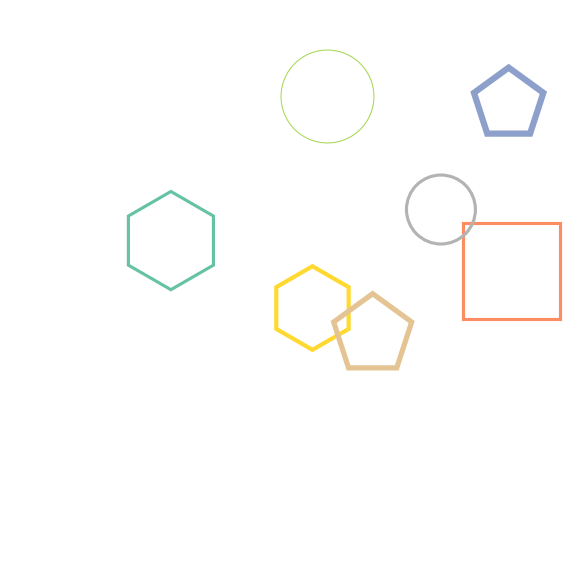[{"shape": "hexagon", "thickness": 1.5, "radius": 0.43, "center": [0.296, 0.583]}, {"shape": "square", "thickness": 1.5, "radius": 0.42, "center": [0.885, 0.53]}, {"shape": "pentagon", "thickness": 3, "radius": 0.32, "center": [0.881, 0.819]}, {"shape": "circle", "thickness": 0.5, "radius": 0.4, "center": [0.567, 0.832]}, {"shape": "hexagon", "thickness": 2, "radius": 0.36, "center": [0.541, 0.466]}, {"shape": "pentagon", "thickness": 2.5, "radius": 0.36, "center": [0.645, 0.42]}, {"shape": "circle", "thickness": 1.5, "radius": 0.3, "center": [0.764, 0.636]}]